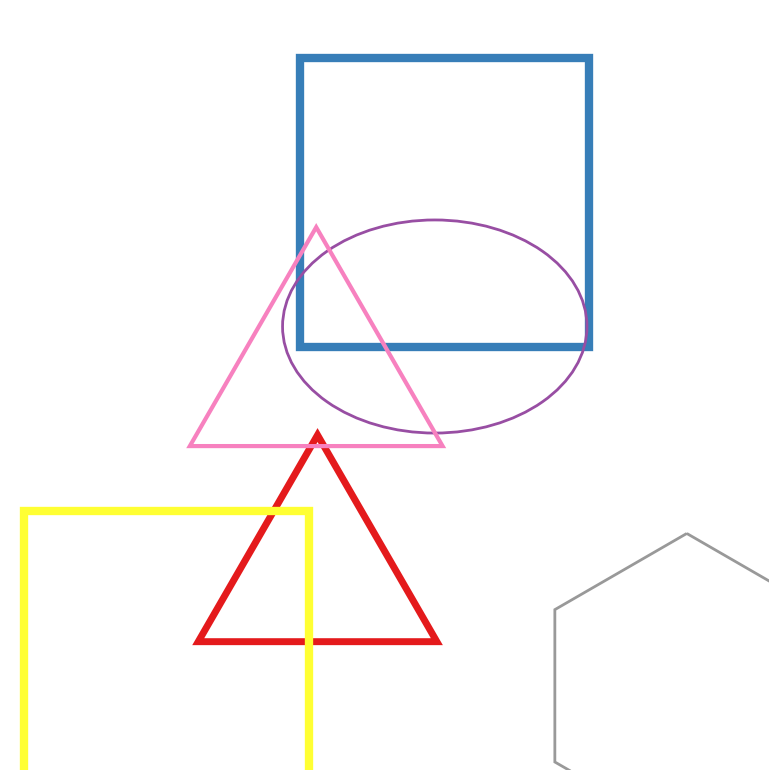[{"shape": "triangle", "thickness": 2.5, "radius": 0.89, "center": [0.412, 0.256]}, {"shape": "square", "thickness": 3, "radius": 0.94, "center": [0.577, 0.737]}, {"shape": "oval", "thickness": 1, "radius": 0.99, "center": [0.565, 0.576]}, {"shape": "square", "thickness": 3, "radius": 0.93, "center": [0.216, 0.151]}, {"shape": "triangle", "thickness": 1.5, "radius": 0.95, "center": [0.411, 0.515]}, {"shape": "hexagon", "thickness": 1, "radius": 0.99, "center": [0.892, 0.109]}]